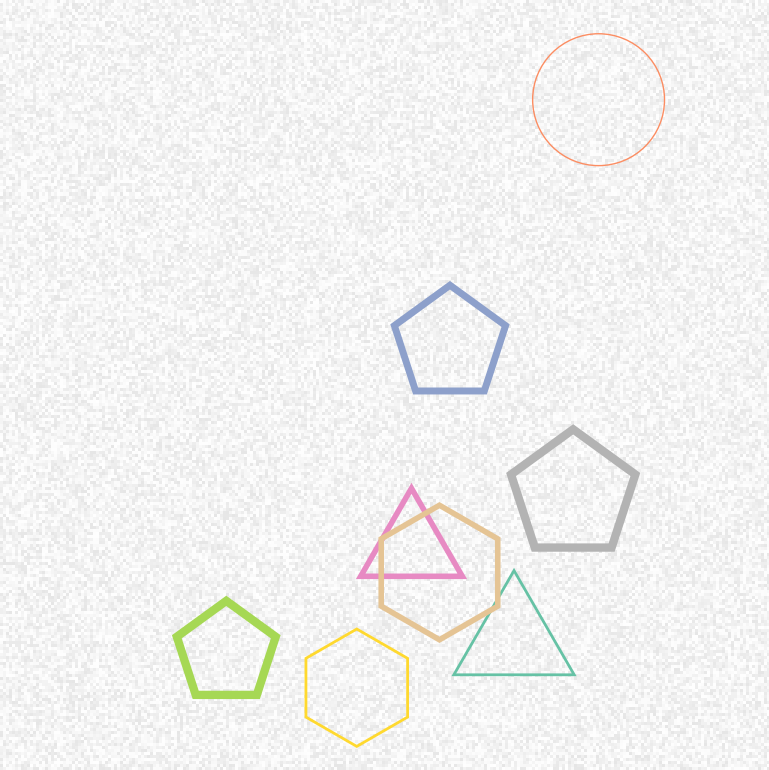[{"shape": "triangle", "thickness": 1, "radius": 0.45, "center": [0.668, 0.169]}, {"shape": "circle", "thickness": 0.5, "radius": 0.43, "center": [0.777, 0.871]}, {"shape": "pentagon", "thickness": 2.5, "radius": 0.38, "center": [0.584, 0.554]}, {"shape": "triangle", "thickness": 2, "radius": 0.38, "center": [0.534, 0.29]}, {"shape": "pentagon", "thickness": 3, "radius": 0.34, "center": [0.294, 0.152]}, {"shape": "hexagon", "thickness": 1, "radius": 0.38, "center": [0.463, 0.107]}, {"shape": "hexagon", "thickness": 2, "radius": 0.44, "center": [0.571, 0.256]}, {"shape": "pentagon", "thickness": 3, "radius": 0.42, "center": [0.744, 0.358]}]